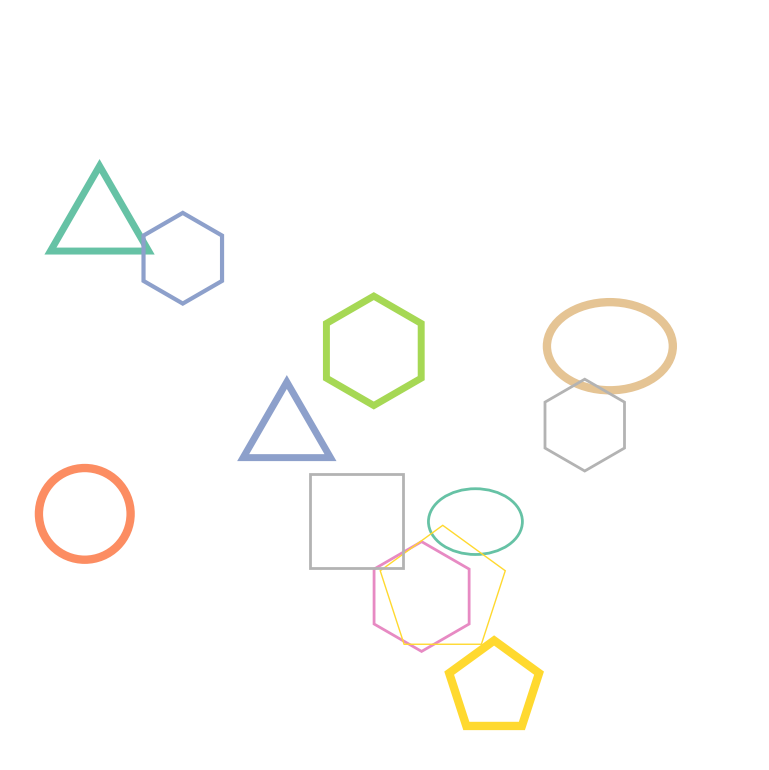[{"shape": "triangle", "thickness": 2.5, "radius": 0.37, "center": [0.129, 0.711]}, {"shape": "oval", "thickness": 1, "radius": 0.31, "center": [0.617, 0.323]}, {"shape": "circle", "thickness": 3, "radius": 0.3, "center": [0.11, 0.333]}, {"shape": "hexagon", "thickness": 1.5, "radius": 0.29, "center": [0.237, 0.665]}, {"shape": "triangle", "thickness": 2.5, "radius": 0.33, "center": [0.372, 0.438]}, {"shape": "hexagon", "thickness": 1, "radius": 0.36, "center": [0.548, 0.225]}, {"shape": "hexagon", "thickness": 2.5, "radius": 0.36, "center": [0.485, 0.544]}, {"shape": "pentagon", "thickness": 3, "radius": 0.31, "center": [0.642, 0.107]}, {"shape": "pentagon", "thickness": 0.5, "radius": 0.43, "center": [0.575, 0.232]}, {"shape": "oval", "thickness": 3, "radius": 0.41, "center": [0.792, 0.55]}, {"shape": "square", "thickness": 1, "radius": 0.3, "center": [0.463, 0.324]}, {"shape": "hexagon", "thickness": 1, "radius": 0.3, "center": [0.759, 0.448]}]